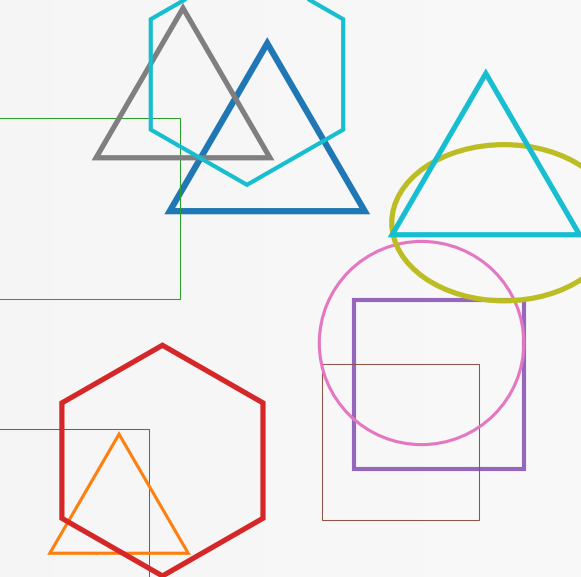[{"shape": "square", "thickness": 0.5, "radius": 0.75, "center": [0.105, 0.106]}, {"shape": "triangle", "thickness": 3, "radius": 0.97, "center": [0.46, 0.73]}, {"shape": "triangle", "thickness": 1.5, "radius": 0.69, "center": [0.205, 0.11]}, {"shape": "square", "thickness": 0.5, "radius": 0.79, "center": [0.153, 0.638]}, {"shape": "hexagon", "thickness": 2.5, "radius": 1.0, "center": [0.279, 0.202]}, {"shape": "square", "thickness": 2, "radius": 0.73, "center": [0.755, 0.334]}, {"shape": "square", "thickness": 0.5, "radius": 0.68, "center": [0.689, 0.234]}, {"shape": "circle", "thickness": 1.5, "radius": 0.88, "center": [0.725, 0.405]}, {"shape": "triangle", "thickness": 2.5, "radius": 0.86, "center": [0.315, 0.812]}, {"shape": "oval", "thickness": 2.5, "radius": 0.97, "center": [0.867, 0.613]}, {"shape": "triangle", "thickness": 2.5, "radius": 0.93, "center": [0.836, 0.686]}, {"shape": "hexagon", "thickness": 2, "radius": 0.96, "center": [0.425, 0.87]}]